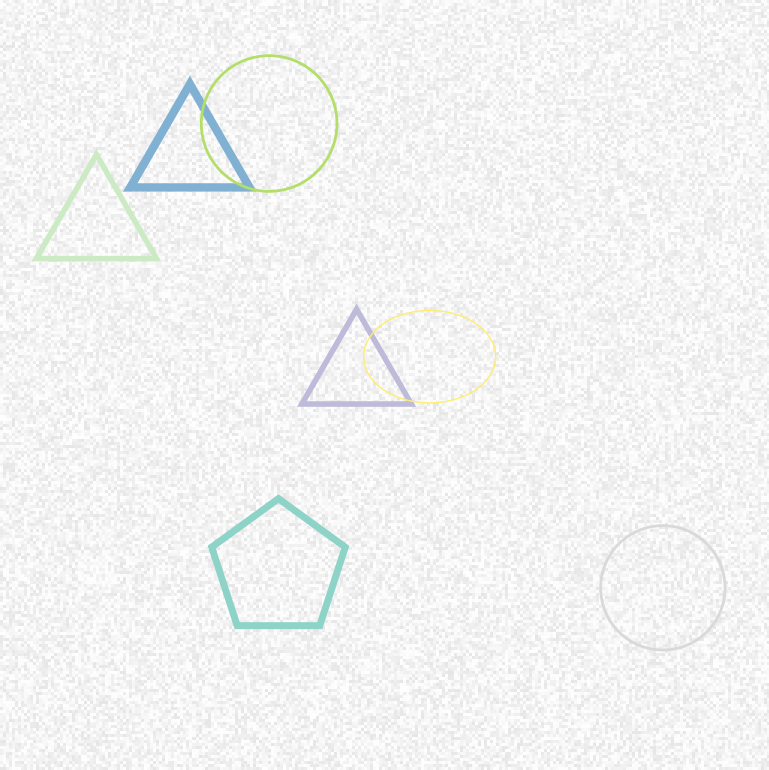[{"shape": "pentagon", "thickness": 2.5, "radius": 0.46, "center": [0.362, 0.261]}, {"shape": "triangle", "thickness": 2, "radius": 0.41, "center": [0.463, 0.516]}, {"shape": "triangle", "thickness": 3, "radius": 0.45, "center": [0.247, 0.801]}, {"shape": "circle", "thickness": 1, "radius": 0.44, "center": [0.35, 0.84]}, {"shape": "circle", "thickness": 1, "radius": 0.4, "center": [0.861, 0.237]}, {"shape": "triangle", "thickness": 2, "radius": 0.45, "center": [0.125, 0.709]}, {"shape": "oval", "thickness": 0.5, "radius": 0.43, "center": [0.558, 0.537]}]